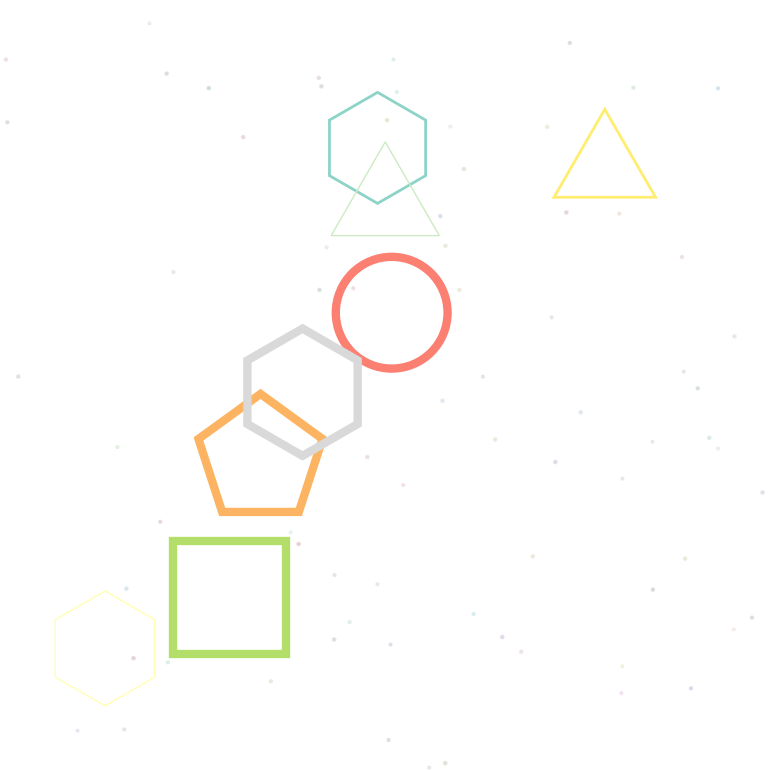[{"shape": "hexagon", "thickness": 1, "radius": 0.36, "center": [0.49, 0.808]}, {"shape": "hexagon", "thickness": 0.5, "radius": 0.37, "center": [0.136, 0.158]}, {"shape": "circle", "thickness": 3, "radius": 0.36, "center": [0.509, 0.594]}, {"shape": "pentagon", "thickness": 3, "radius": 0.42, "center": [0.338, 0.404]}, {"shape": "square", "thickness": 3, "radius": 0.37, "center": [0.298, 0.224]}, {"shape": "hexagon", "thickness": 3, "radius": 0.41, "center": [0.393, 0.491]}, {"shape": "triangle", "thickness": 0.5, "radius": 0.41, "center": [0.5, 0.735]}, {"shape": "triangle", "thickness": 1, "radius": 0.38, "center": [0.785, 0.782]}]